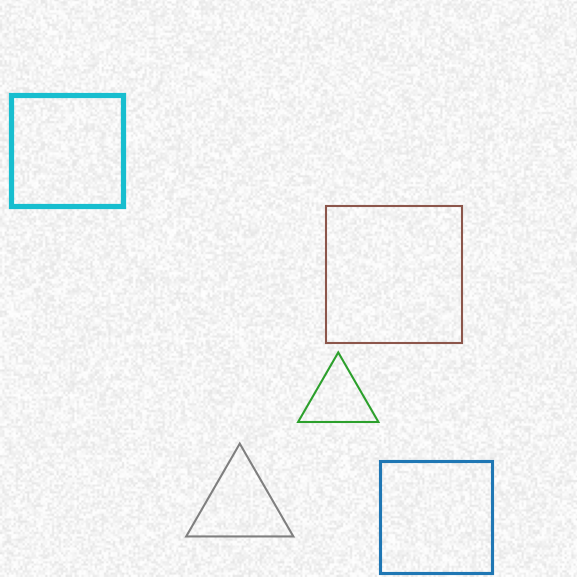[{"shape": "square", "thickness": 1.5, "radius": 0.48, "center": [0.755, 0.104]}, {"shape": "triangle", "thickness": 1, "radius": 0.4, "center": [0.586, 0.309]}, {"shape": "square", "thickness": 1, "radius": 0.59, "center": [0.682, 0.524]}, {"shape": "triangle", "thickness": 1, "radius": 0.54, "center": [0.415, 0.124]}, {"shape": "square", "thickness": 2.5, "radius": 0.48, "center": [0.116, 0.738]}]